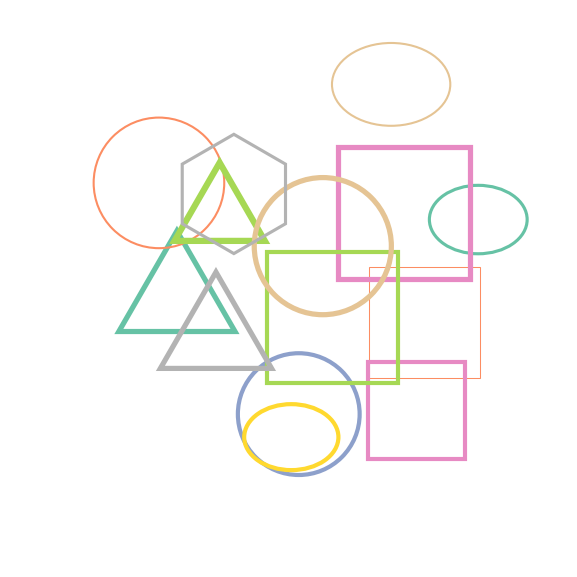[{"shape": "triangle", "thickness": 2.5, "radius": 0.58, "center": [0.306, 0.483]}, {"shape": "oval", "thickness": 1.5, "radius": 0.42, "center": [0.828, 0.619]}, {"shape": "circle", "thickness": 1, "radius": 0.57, "center": [0.275, 0.682]}, {"shape": "square", "thickness": 0.5, "radius": 0.48, "center": [0.736, 0.441]}, {"shape": "circle", "thickness": 2, "radius": 0.53, "center": [0.517, 0.282]}, {"shape": "square", "thickness": 2.5, "radius": 0.57, "center": [0.7, 0.63]}, {"shape": "square", "thickness": 2, "radius": 0.42, "center": [0.721, 0.288]}, {"shape": "square", "thickness": 2, "radius": 0.57, "center": [0.575, 0.45]}, {"shape": "triangle", "thickness": 3, "radius": 0.45, "center": [0.38, 0.627]}, {"shape": "oval", "thickness": 2, "radius": 0.41, "center": [0.504, 0.242]}, {"shape": "circle", "thickness": 2.5, "radius": 0.59, "center": [0.559, 0.573]}, {"shape": "oval", "thickness": 1, "radius": 0.51, "center": [0.677, 0.853]}, {"shape": "hexagon", "thickness": 1.5, "radius": 0.52, "center": [0.405, 0.663]}, {"shape": "triangle", "thickness": 2.5, "radius": 0.56, "center": [0.374, 0.417]}]